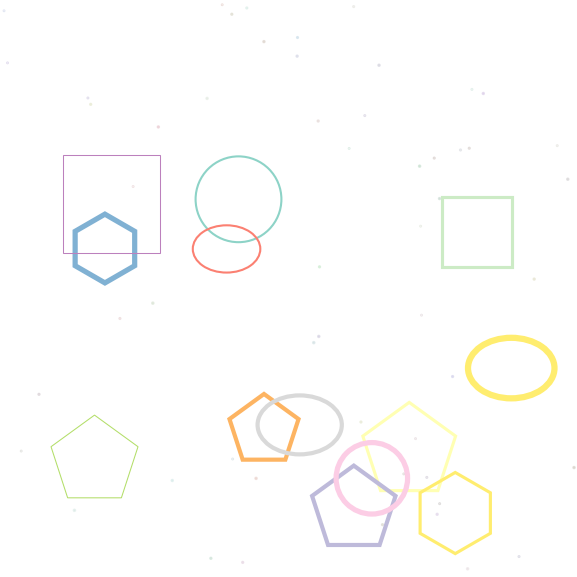[{"shape": "circle", "thickness": 1, "radius": 0.37, "center": [0.413, 0.654]}, {"shape": "pentagon", "thickness": 1.5, "radius": 0.42, "center": [0.709, 0.218]}, {"shape": "pentagon", "thickness": 2, "radius": 0.38, "center": [0.613, 0.117]}, {"shape": "oval", "thickness": 1, "radius": 0.29, "center": [0.392, 0.568]}, {"shape": "hexagon", "thickness": 2.5, "radius": 0.3, "center": [0.182, 0.569]}, {"shape": "pentagon", "thickness": 2, "radius": 0.31, "center": [0.457, 0.254]}, {"shape": "pentagon", "thickness": 0.5, "radius": 0.4, "center": [0.164, 0.201]}, {"shape": "circle", "thickness": 2.5, "radius": 0.31, "center": [0.644, 0.171]}, {"shape": "oval", "thickness": 2, "radius": 0.36, "center": [0.519, 0.263]}, {"shape": "square", "thickness": 0.5, "radius": 0.42, "center": [0.193, 0.646]}, {"shape": "square", "thickness": 1.5, "radius": 0.3, "center": [0.826, 0.597]}, {"shape": "hexagon", "thickness": 1.5, "radius": 0.35, "center": [0.788, 0.111]}, {"shape": "oval", "thickness": 3, "radius": 0.37, "center": [0.885, 0.362]}]